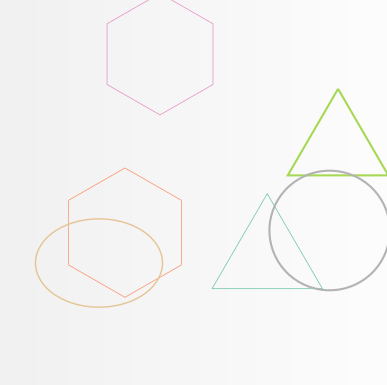[{"shape": "triangle", "thickness": 0.5, "radius": 0.82, "center": [0.69, 0.332]}, {"shape": "hexagon", "thickness": 0.5, "radius": 0.84, "center": [0.323, 0.396]}, {"shape": "hexagon", "thickness": 0.5, "radius": 0.79, "center": [0.413, 0.859]}, {"shape": "triangle", "thickness": 1.5, "radius": 0.75, "center": [0.872, 0.619]}, {"shape": "oval", "thickness": 1, "radius": 0.82, "center": [0.256, 0.317]}, {"shape": "circle", "thickness": 1.5, "radius": 0.78, "center": [0.851, 0.401]}]